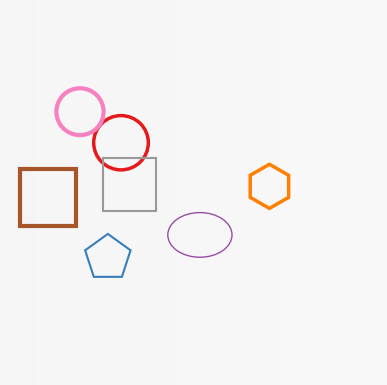[{"shape": "circle", "thickness": 2.5, "radius": 0.35, "center": [0.312, 0.629]}, {"shape": "pentagon", "thickness": 1.5, "radius": 0.31, "center": [0.278, 0.331]}, {"shape": "oval", "thickness": 1, "radius": 0.41, "center": [0.516, 0.39]}, {"shape": "hexagon", "thickness": 2.5, "radius": 0.29, "center": [0.695, 0.516]}, {"shape": "square", "thickness": 3, "radius": 0.37, "center": [0.124, 0.487]}, {"shape": "circle", "thickness": 3, "radius": 0.3, "center": [0.206, 0.71]}, {"shape": "square", "thickness": 1.5, "radius": 0.34, "center": [0.334, 0.52]}]